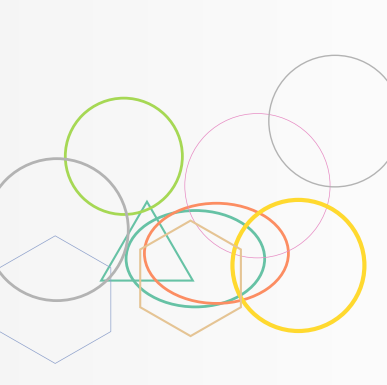[{"shape": "triangle", "thickness": 1.5, "radius": 0.68, "center": [0.379, 0.34]}, {"shape": "oval", "thickness": 2, "radius": 0.89, "center": [0.504, 0.328]}, {"shape": "oval", "thickness": 2, "radius": 0.93, "center": [0.558, 0.342]}, {"shape": "hexagon", "thickness": 0.5, "radius": 0.83, "center": [0.142, 0.222]}, {"shape": "circle", "thickness": 0.5, "radius": 0.94, "center": [0.664, 0.518]}, {"shape": "circle", "thickness": 2, "radius": 0.76, "center": [0.32, 0.594]}, {"shape": "circle", "thickness": 3, "radius": 0.85, "center": [0.77, 0.311]}, {"shape": "hexagon", "thickness": 1.5, "radius": 0.75, "center": [0.492, 0.277]}, {"shape": "circle", "thickness": 1, "radius": 0.85, "center": [0.865, 0.685]}, {"shape": "circle", "thickness": 2, "radius": 0.92, "center": [0.147, 0.404]}]